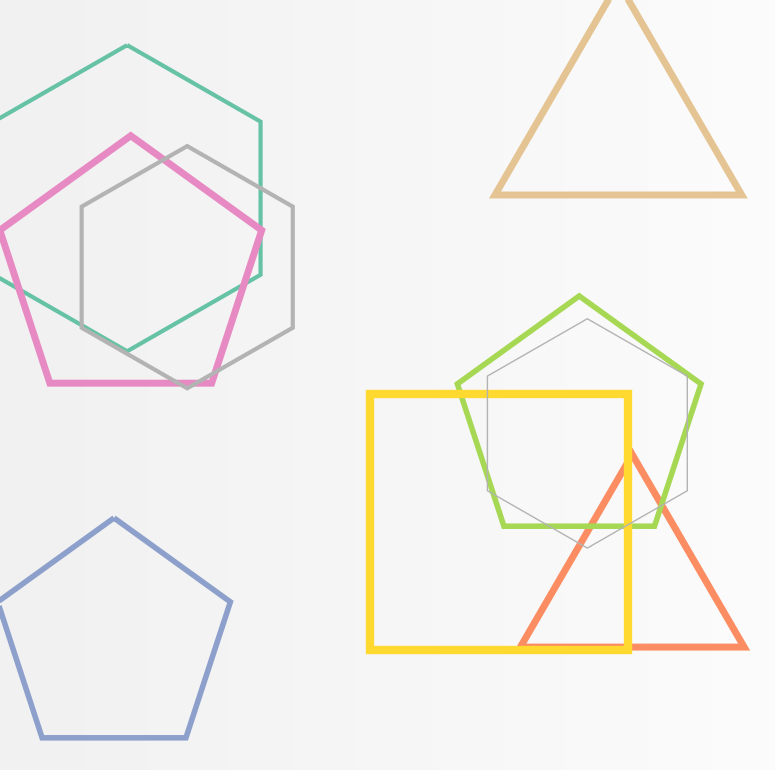[{"shape": "hexagon", "thickness": 1.5, "radius": 0.99, "center": [0.164, 0.743]}, {"shape": "triangle", "thickness": 2.5, "radius": 0.83, "center": [0.816, 0.243]}, {"shape": "pentagon", "thickness": 2, "radius": 0.79, "center": [0.147, 0.17]}, {"shape": "pentagon", "thickness": 2.5, "radius": 0.89, "center": [0.169, 0.646]}, {"shape": "pentagon", "thickness": 2, "radius": 0.83, "center": [0.747, 0.45]}, {"shape": "square", "thickness": 3, "radius": 0.83, "center": [0.644, 0.322]}, {"shape": "triangle", "thickness": 2.5, "radius": 0.92, "center": [0.798, 0.839]}, {"shape": "hexagon", "thickness": 0.5, "radius": 0.74, "center": [0.758, 0.437]}, {"shape": "hexagon", "thickness": 1.5, "radius": 0.79, "center": [0.242, 0.653]}]